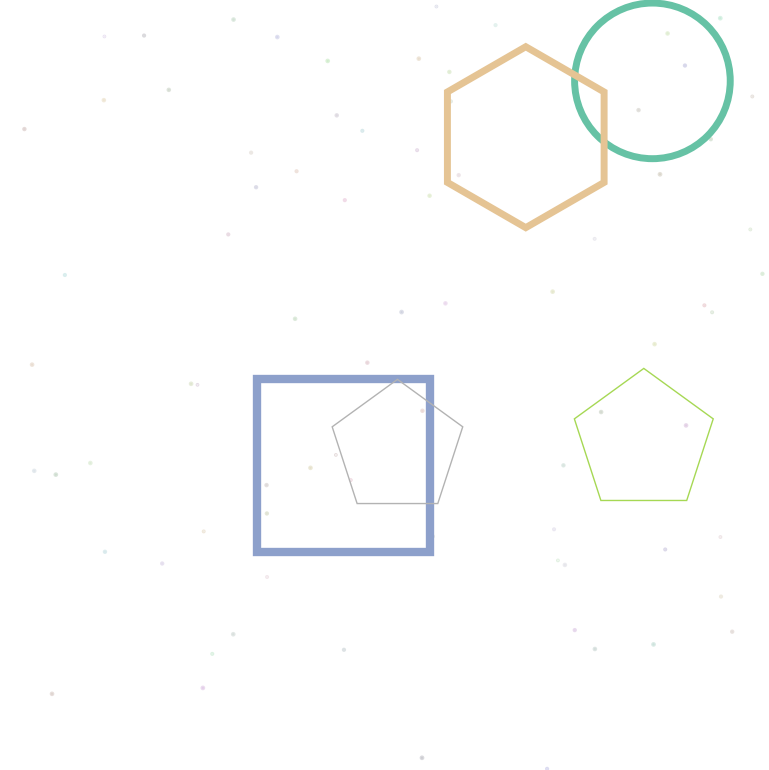[{"shape": "circle", "thickness": 2.5, "radius": 0.51, "center": [0.847, 0.895]}, {"shape": "square", "thickness": 3, "radius": 0.56, "center": [0.446, 0.396]}, {"shape": "pentagon", "thickness": 0.5, "radius": 0.47, "center": [0.836, 0.427]}, {"shape": "hexagon", "thickness": 2.5, "radius": 0.59, "center": [0.683, 0.822]}, {"shape": "pentagon", "thickness": 0.5, "radius": 0.45, "center": [0.516, 0.418]}]